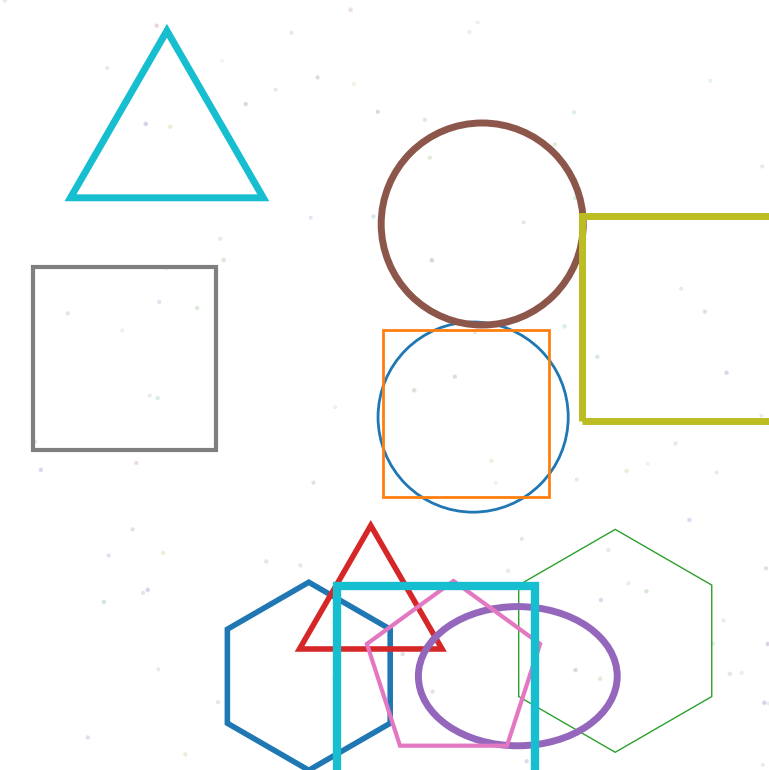[{"shape": "circle", "thickness": 1, "radius": 0.62, "center": [0.614, 0.458]}, {"shape": "hexagon", "thickness": 2, "radius": 0.61, "center": [0.401, 0.122]}, {"shape": "square", "thickness": 1, "radius": 0.54, "center": [0.605, 0.463]}, {"shape": "hexagon", "thickness": 0.5, "radius": 0.72, "center": [0.799, 0.168]}, {"shape": "triangle", "thickness": 2, "radius": 0.53, "center": [0.482, 0.211]}, {"shape": "oval", "thickness": 2.5, "radius": 0.65, "center": [0.672, 0.122]}, {"shape": "circle", "thickness": 2.5, "radius": 0.66, "center": [0.626, 0.709]}, {"shape": "pentagon", "thickness": 1.5, "radius": 0.59, "center": [0.589, 0.127]}, {"shape": "square", "thickness": 1.5, "radius": 0.59, "center": [0.162, 0.535]}, {"shape": "square", "thickness": 2.5, "radius": 0.67, "center": [0.889, 0.586]}, {"shape": "square", "thickness": 3, "radius": 0.64, "center": [0.566, 0.111]}, {"shape": "triangle", "thickness": 2.5, "radius": 0.72, "center": [0.217, 0.815]}]